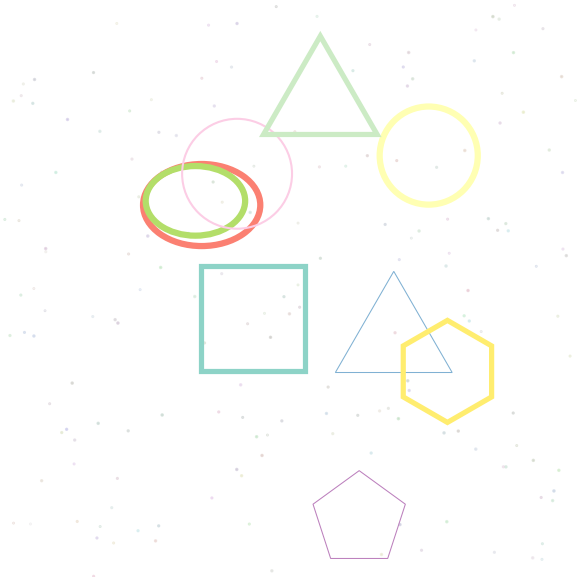[{"shape": "square", "thickness": 2.5, "radius": 0.45, "center": [0.438, 0.447]}, {"shape": "circle", "thickness": 3, "radius": 0.42, "center": [0.742, 0.73]}, {"shape": "oval", "thickness": 3, "radius": 0.51, "center": [0.349, 0.644]}, {"shape": "triangle", "thickness": 0.5, "radius": 0.58, "center": [0.682, 0.412]}, {"shape": "oval", "thickness": 3, "radius": 0.43, "center": [0.338, 0.651]}, {"shape": "circle", "thickness": 1, "radius": 0.48, "center": [0.411, 0.698]}, {"shape": "pentagon", "thickness": 0.5, "radius": 0.42, "center": [0.622, 0.1]}, {"shape": "triangle", "thickness": 2.5, "radius": 0.57, "center": [0.555, 0.823]}, {"shape": "hexagon", "thickness": 2.5, "radius": 0.44, "center": [0.775, 0.356]}]